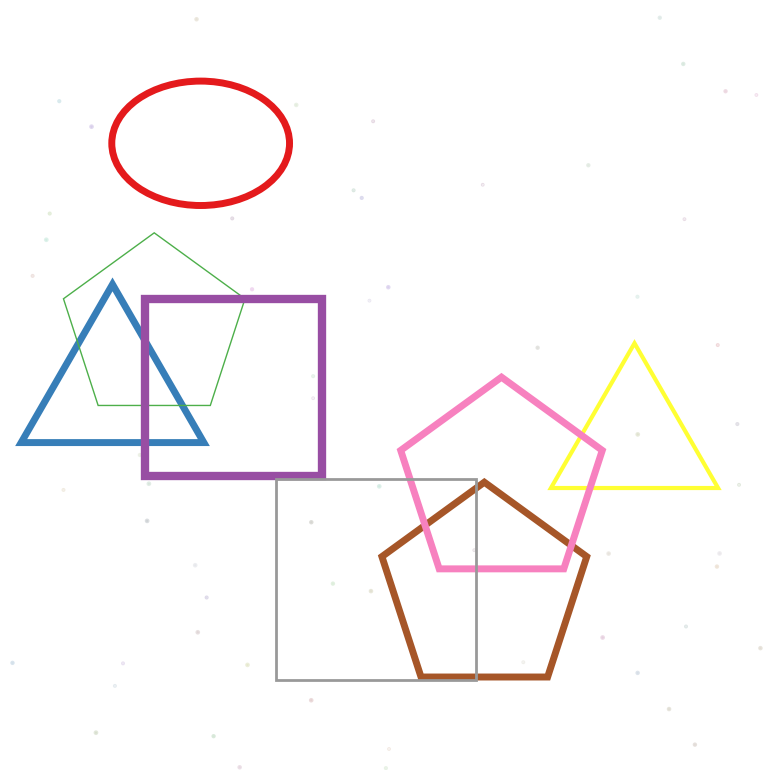[{"shape": "oval", "thickness": 2.5, "radius": 0.58, "center": [0.261, 0.814]}, {"shape": "triangle", "thickness": 2.5, "radius": 0.68, "center": [0.146, 0.494]}, {"shape": "pentagon", "thickness": 0.5, "radius": 0.62, "center": [0.2, 0.574]}, {"shape": "square", "thickness": 3, "radius": 0.58, "center": [0.303, 0.496]}, {"shape": "triangle", "thickness": 1.5, "radius": 0.63, "center": [0.824, 0.429]}, {"shape": "pentagon", "thickness": 2.5, "radius": 0.7, "center": [0.629, 0.234]}, {"shape": "pentagon", "thickness": 2.5, "radius": 0.69, "center": [0.651, 0.373]}, {"shape": "square", "thickness": 1, "radius": 0.65, "center": [0.488, 0.247]}]